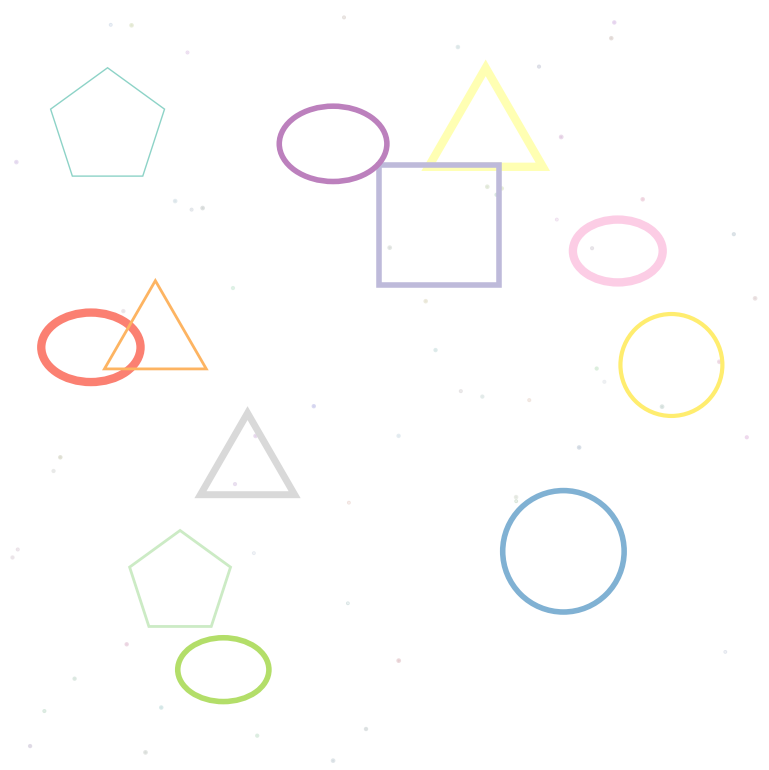[{"shape": "pentagon", "thickness": 0.5, "radius": 0.39, "center": [0.14, 0.834]}, {"shape": "triangle", "thickness": 3, "radius": 0.43, "center": [0.631, 0.826]}, {"shape": "square", "thickness": 2, "radius": 0.39, "center": [0.57, 0.708]}, {"shape": "oval", "thickness": 3, "radius": 0.32, "center": [0.118, 0.549]}, {"shape": "circle", "thickness": 2, "radius": 0.39, "center": [0.732, 0.284]}, {"shape": "triangle", "thickness": 1, "radius": 0.38, "center": [0.202, 0.559]}, {"shape": "oval", "thickness": 2, "radius": 0.3, "center": [0.29, 0.13]}, {"shape": "oval", "thickness": 3, "radius": 0.29, "center": [0.802, 0.674]}, {"shape": "triangle", "thickness": 2.5, "radius": 0.35, "center": [0.321, 0.393]}, {"shape": "oval", "thickness": 2, "radius": 0.35, "center": [0.433, 0.813]}, {"shape": "pentagon", "thickness": 1, "radius": 0.34, "center": [0.234, 0.242]}, {"shape": "circle", "thickness": 1.5, "radius": 0.33, "center": [0.872, 0.526]}]